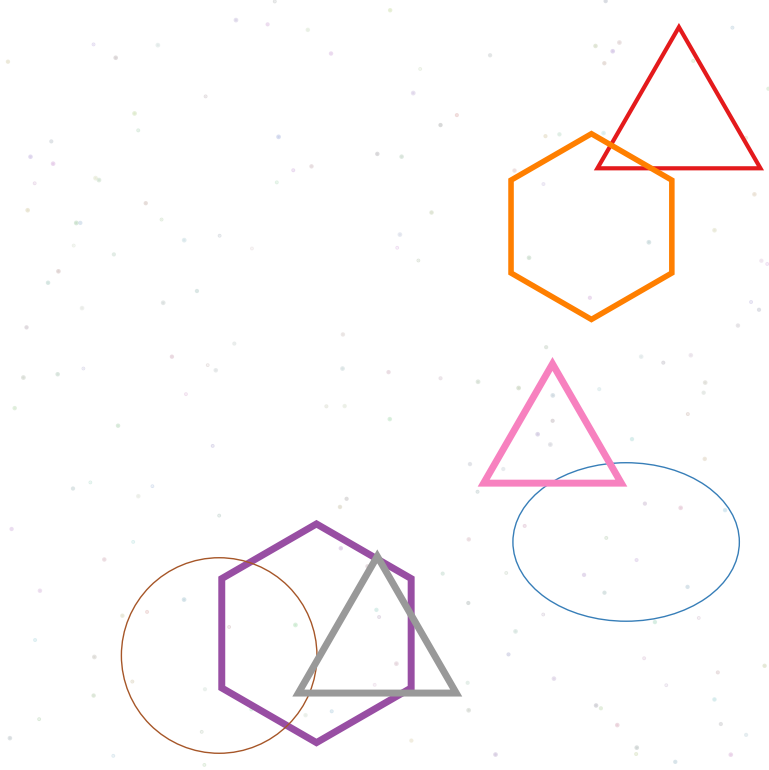[{"shape": "triangle", "thickness": 1.5, "radius": 0.61, "center": [0.882, 0.843]}, {"shape": "oval", "thickness": 0.5, "radius": 0.74, "center": [0.813, 0.296]}, {"shape": "hexagon", "thickness": 2.5, "radius": 0.71, "center": [0.411, 0.178]}, {"shape": "hexagon", "thickness": 2, "radius": 0.6, "center": [0.768, 0.706]}, {"shape": "circle", "thickness": 0.5, "radius": 0.63, "center": [0.285, 0.149]}, {"shape": "triangle", "thickness": 2.5, "radius": 0.52, "center": [0.718, 0.424]}, {"shape": "triangle", "thickness": 2.5, "radius": 0.59, "center": [0.49, 0.159]}]